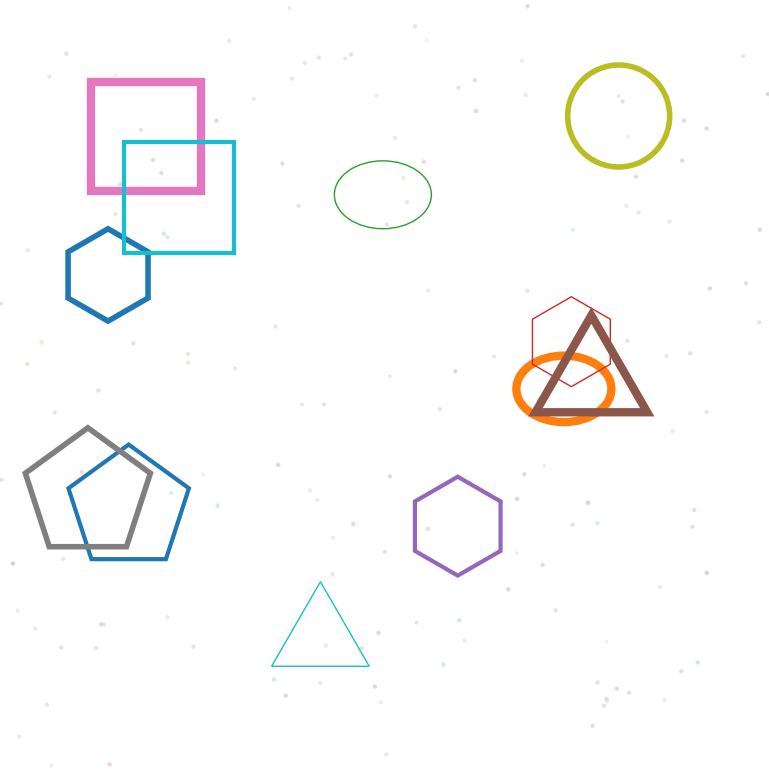[{"shape": "pentagon", "thickness": 1.5, "radius": 0.41, "center": [0.167, 0.34]}, {"shape": "hexagon", "thickness": 2, "radius": 0.3, "center": [0.14, 0.643]}, {"shape": "oval", "thickness": 3, "radius": 0.31, "center": [0.732, 0.495]}, {"shape": "oval", "thickness": 0.5, "radius": 0.31, "center": [0.497, 0.747]}, {"shape": "hexagon", "thickness": 0.5, "radius": 0.29, "center": [0.742, 0.556]}, {"shape": "hexagon", "thickness": 1.5, "radius": 0.32, "center": [0.594, 0.317]}, {"shape": "triangle", "thickness": 3, "radius": 0.42, "center": [0.768, 0.506]}, {"shape": "square", "thickness": 3, "radius": 0.36, "center": [0.19, 0.823]}, {"shape": "pentagon", "thickness": 2, "radius": 0.43, "center": [0.114, 0.359]}, {"shape": "circle", "thickness": 2, "radius": 0.33, "center": [0.803, 0.849]}, {"shape": "triangle", "thickness": 0.5, "radius": 0.37, "center": [0.416, 0.171]}, {"shape": "square", "thickness": 1.5, "radius": 0.36, "center": [0.233, 0.744]}]